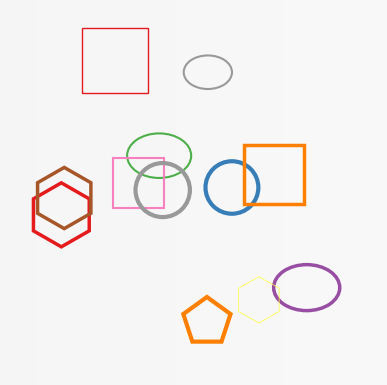[{"shape": "hexagon", "thickness": 2.5, "radius": 0.42, "center": [0.158, 0.442]}, {"shape": "square", "thickness": 1, "radius": 0.42, "center": [0.296, 0.844]}, {"shape": "circle", "thickness": 3, "radius": 0.34, "center": [0.599, 0.513]}, {"shape": "oval", "thickness": 1.5, "radius": 0.41, "center": [0.411, 0.596]}, {"shape": "oval", "thickness": 2.5, "radius": 0.43, "center": [0.791, 0.253]}, {"shape": "square", "thickness": 2.5, "radius": 0.38, "center": [0.707, 0.547]}, {"shape": "pentagon", "thickness": 3, "radius": 0.32, "center": [0.534, 0.164]}, {"shape": "hexagon", "thickness": 0.5, "radius": 0.3, "center": [0.668, 0.221]}, {"shape": "hexagon", "thickness": 2.5, "radius": 0.4, "center": [0.166, 0.486]}, {"shape": "square", "thickness": 1.5, "radius": 0.33, "center": [0.357, 0.525]}, {"shape": "circle", "thickness": 3, "radius": 0.35, "center": [0.42, 0.506]}, {"shape": "oval", "thickness": 1.5, "radius": 0.31, "center": [0.536, 0.812]}]